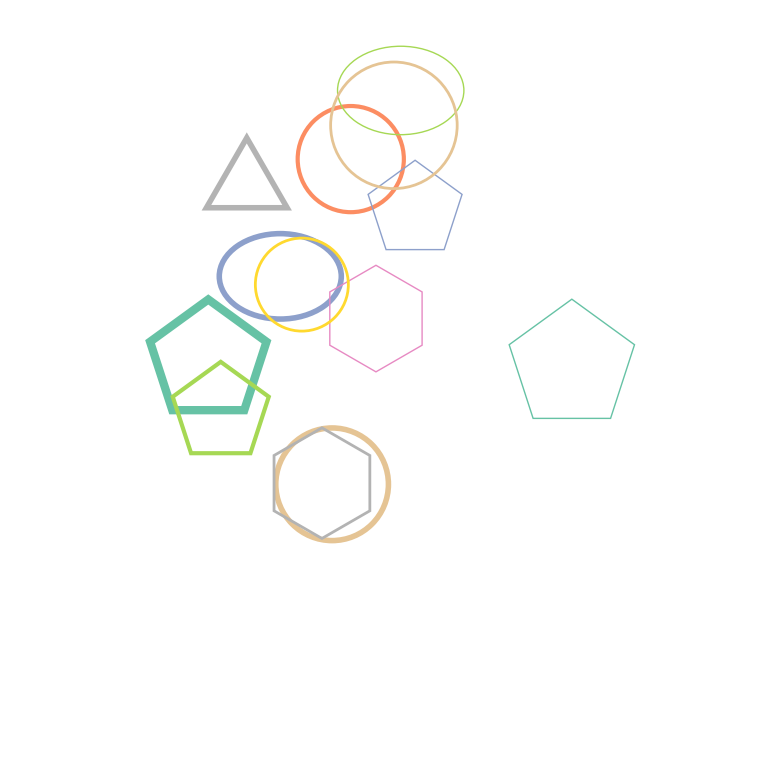[{"shape": "pentagon", "thickness": 0.5, "radius": 0.43, "center": [0.743, 0.526]}, {"shape": "pentagon", "thickness": 3, "radius": 0.4, "center": [0.27, 0.532]}, {"shape": "circle", "thickness": 1.5, "radius": 0.34, "center": [0.456, 0.793]}, {"shape": "pentagon", "thickness": 0.5, "radius": 0.32, "center": [0.539, 0.728]}, {"shape": "oval", "thickness": 2, "radius": 0.4, "center": [0.364, 0.641]}, {"shape": "hexagon", "thickness": 0.5, "radius": 0.35, "center": [0.488, 0.586]}, {"shape": "pentagon", "thickness": 1.5, "radius": 0.33, "center": [0.287, 0.464]}, {"shape": "oval", "thickness": 0.5, "radius": 0.41, "center": [0.52, 0.883]}, {"shape": "circle", "thickness": 1, "radius": 0.3, "center": [0.392, 0.63]}, {"shape": "circle", "thickness": 2, "radius": 0.37, "center": [0.431, 0.371]}, {"shape": "circle", "thickness": 1, "radius": 0.41, "center": [0.512, 0.837]}, {"shape": "hexagon", "thickness": 1, "radius": 0.36, "center": [0.418, 0.373]}, {"shape": "triangle", "thickness": 2, "radius": 0.3, "center": [0.32, 0.76]}]